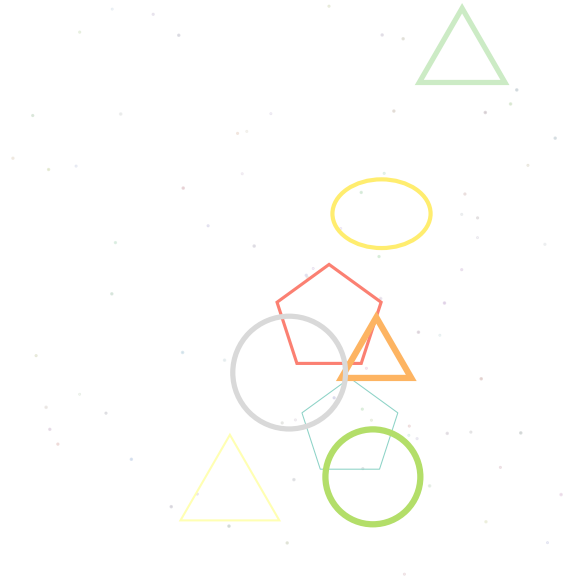[{"shape": "pentagon", "thickness": 0.5, "radius": 0.44, "center": [0.606, 0.257]}, {"shape": "triangle", "thickness": 1, "radius": 0.49, "center": [0.398, 0.147]}, {"shape": "pentagon", "thickness": 1.5, "radius": 0.47, "center": [0.57, 0.446]}, {"shape": "triangle", "thickness": 3, "radius": 0.35, "center": [0.652, 0.38]}, {"shape": "circle", "thickness": 3, "radius": 0.41, "center": [0.646, 0.173]}, {"shape": "circle", "thickness": 2.5, "radius": 0.49, "center": [0.501, 0.354]}, {"shape": "triangle", "thickness": 2.5, "radius": 0.43, "center": [0.8, 0.899]}, {"shape": "oval", "thickness": 2, "radius": 0.42, "center": [0.661, 0.629]}]